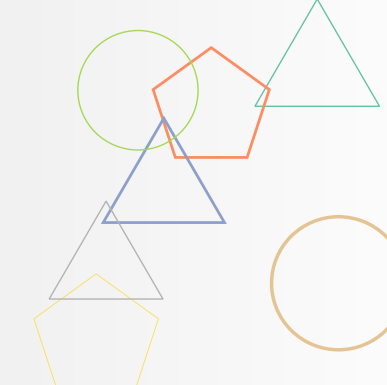[{"shape": "triangle", "thickness": 1, "radius": 0.93, "center": [0.819, 0.817]}, {"shape": "pentagon", "thickness": 2, "radius": 0.79, "center": [0.545, 0.719]}, {"shape": "triangle", "thickness": 2, "radius": 0.9, "center": [0.423, 0.512]}, {"shape": "circle", "thickness": 1, "radius": 0.78, "center": [0.356, 0.766]}, {"shape": "pentagon", "thickness": 0.5, "radius": 0.84, "center": [0.248, 0.12]}, {"shape": "circle", "thickness": 2.5, "radius": 0.86, "center": [0.874, 0.264]}, {"shape": "triangle", "thickness": 1, "radius": 0.85, "center": [0.274, 0.308]}]